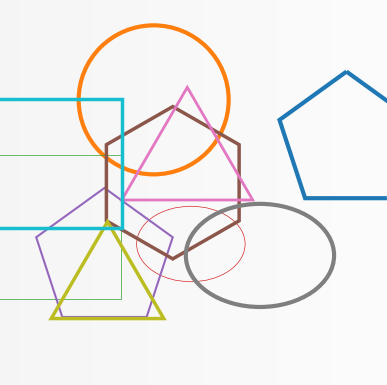[{"shape": "pentagon", "thickness": 3, "radius": 0.91, "center": [0.894, 0.632]}, {"shape": "circle", "thickness": 3, "radius": 0.97, "center": [0.397, 0.741]}, {"shape": "square", "thickness": 0.5, "radius": 0.94, "center": [0.124, 0.41]}, {"shape": "oval", "thickness": 0.5, "radius": 0.7, "center": [0.493, 0.366]}, {"shape": "pentagon", "thickness": 1.5, "radius": 0.93, "center": [0.27, 0.327]}, {"shape": "hexagon", "thickness": 2.5, "radius": 0.99, "center": [0.446, 0.525]}, {"shape": "triangle", "thickness": 2, "radius": 0.98, "center": [0.483, 0.578]}, {"shape": "oval", "thickness": 3, "radius": 0.96, "center": [0.671, 0.337]}, {"shape": "triangle", "thickness": 2.5, "radius": 0.84, "center": [0.277, 0.256]}, {"shape": "square", "thickness": 2.5, "radius": 0.83, "center": [0.148, 0.576]}]